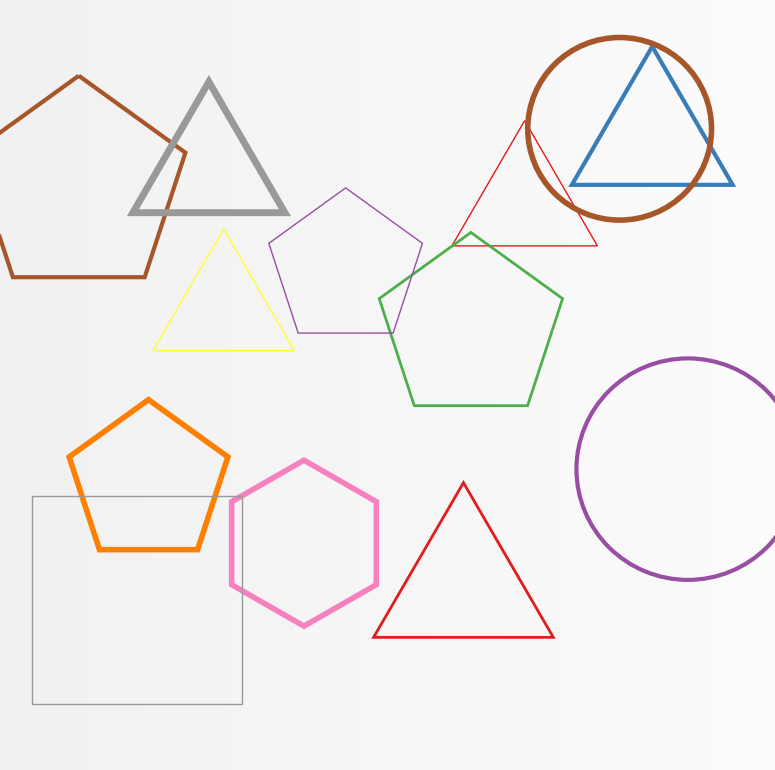[{"shape": "triangle", "thickness": 1, "radius": 0.67, "center": [0.598, 0.239]}, {"shape": "triangle", "thickness": 0.5, "radius": 0.54, "center": [0.677, 0.735]}, {"shape": "triangle", "thickness": 1.5, "radius": 0.6, "center": [0.842, 0.82]}, {"shape": "pentagon", "thickness": 1, "radius": 0.62, "center": [0.608, 0.574]}, {"shape": "pentagon", "thickness": 0.5, "radius": 0.52, "center": [0.446, 0.652]}, {"shape": "circle", "thickness": 1.5, "radius": 0.72, "center": [0.888, 0.391]}, {"shape": "pentagon", "thickness": 2, "radius": 0.54, "center": [0.192, 0.373]}, {"shape": "triangle", "thickness": 0.5, "radius": 0.53, "center": [0.289, 0.597]}, {"shape": "circle", "thickness": 2, "radius": 0.59, "center": [0.8, 0.833]}, {"shape": "pentagon", "thickness": 1.5, "radius": 0.72, "center": [0.102, 0.757]}, {"shape": "hexagon", "thickness": 2, "radius": 0.54, "center": [0.392, 0.295]}, {"shape": "square", "thickness": 0.5, "radius": 0.68, "center": [0.177, 0.221]}, {"shape": "triangle", "thickness": 2.5, "radius": 0.57, "center": [0.27, 0.78]}]